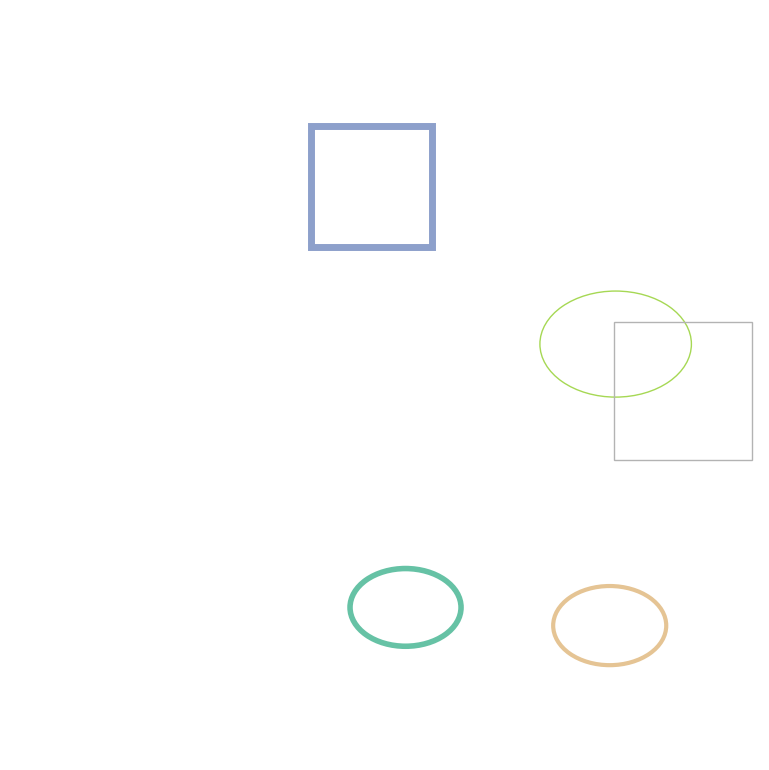[{"shape": "oval", "thickness": 2, "radius": 0.36, "center": [0.527, 0.211]}, {"shape": "square", "thickness": 2.5, "radius": 0.39, "center": [0.483, 0.758]}, {"shape": "oval", "thickness": 0.5, "radius": 0.49, "center": [0.8, 0.553]}, {"shape": "oval", "thickness": 1.5, "radius": 0.37, "center": [0.792, 0.188]}, {"shape": "square", "thickness": 0.5, "radius": 0.45, "center": [0.887, 0.492]}]